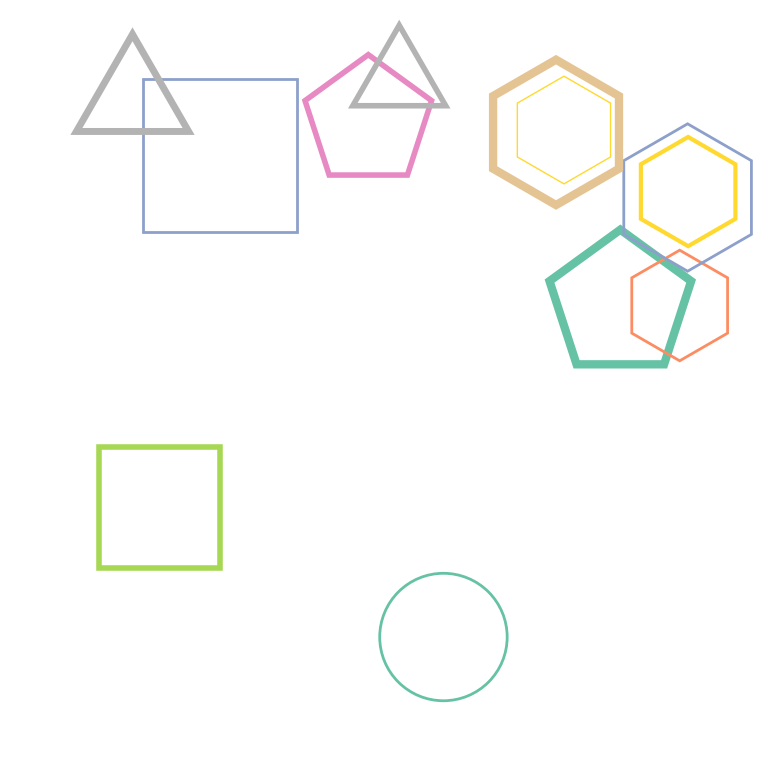[{"shape": "pentagon", "thickness": 3, "radius": 0.48, "center": [0.806, 0.605]}, {"shape": "circle", "thickness": 1, "radius": 0.41, "center": [0.576, 0.173]}, {"shape": "hexagon", "thickness": 1, "radius": 0.36, "center": [0.883, 0.603]}, {"shape": "hexagon", "thickness": 1, "radius": 0.48, "center": [0.893, 0.743]}, {"shape": "square", "thickness": 1, "radius": 0.5, "center": [0.286, 0.798]}, {"shape": "pentagon", "thickness": 2, "radius": 0.43, "center": [0.478, 0.843]}, {"shape": "square", "thickness": 2, "radius": 0.39, "center": [0.207, 0.341]}, {"shape": "hexagon", "thickness": 1.5, "radius": 0.35, "center": [0.894, 0.751]}, {"shape": "hexagon", "thickness": 0.5, "radius": 0.35, "center": [0.732, 0.831]}, {"shape": "hexagon", "thickness": 3, "radius": 0.47, "center": [0.722, 0.828]}, {"shape": "triangle", "thickness": 2.5, "radius": 0.42, "center": [0.172, 0.871]}, {"shape": "triangle", "thickness": 2, "radius": 0.35, "center": [0.518, 0.898]}]